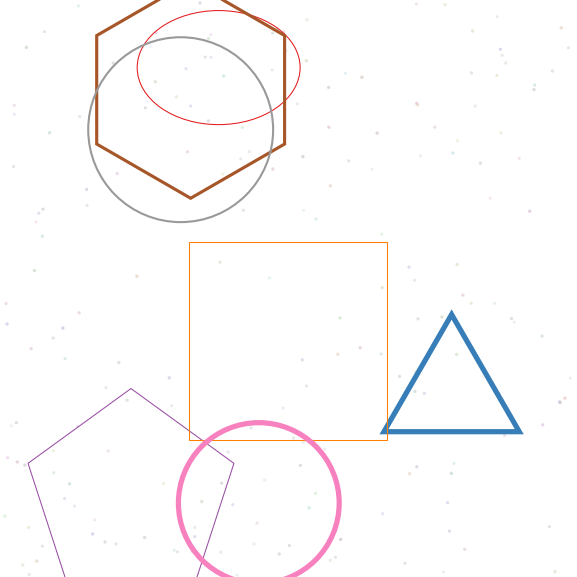[{"shape": "oval", "thickness": 0.5, "radius": 0.71, "center": [0.379, 0.882]}, {"shape": "triangle", "thickness": 2.5, "radius": 0.68, "center": [0.782, 0.319]}, {"shape": "pentagon", "thickness": 0.5, "radius": 0.94, "center": [0.227, 0.139]}, {"shape": "square", "thickness": 0.5, "radius": 0.86, "center": [0.498, 0.409]}, {"shape": "hexagon", "thickness": 1.5, "radius": 0.94, "center": [0.33, 0.844]}, {"shape": "circle", "thickness": 2.5, "radius": 0.7, "center": [0.448, 0.128]}, {"shape": "circle", "thickness": 1, "radius": 0.8, "center": [0.313, 0.775]}]